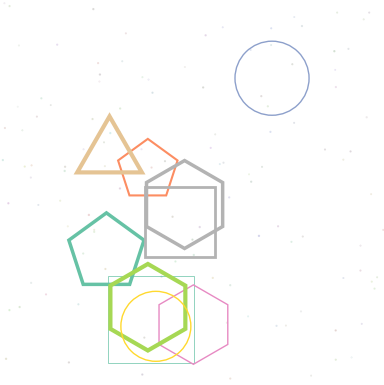[{"shape": "square", "thickness": 0.5, "radius": 0.56, "center": [0.392, 0.17]}, {"shape": "pentagon", "thickness": 2.5, "radius": 0.51, "center": [0.276, 0.344]}, {"shape": "pentagon", "thickness": 1.5, "radius": 0.41, "center": [0.384, 0.558]}, {"shape": "circle", "thickness": 1, "radius": 0.48, "center": [0.707, 0.797]}, {"shape": "hexagon", "thickness": 1, "radius": 0.52, "center": [0.502, 0.157]}, {"shape": "hexagon", "thickness": 3, "radius": 0.56, "center": [0.384, 0.202]}, {"shape": "circle", "thickness": 1, "radius": 0.45, "center": [0.405, 0.152]}, {"shape": "triangle", "thickness": 3, "radius": 0.48, "center": [0.285, 0.601]}, {"shape": "square", "thickness": 2, "radius": 0.45, "center": [0.468, 0.422]}, {"shape": "hexagon", "thickness": 2.5, "radius": 0.57, "center": [0.479, 0.469]}]